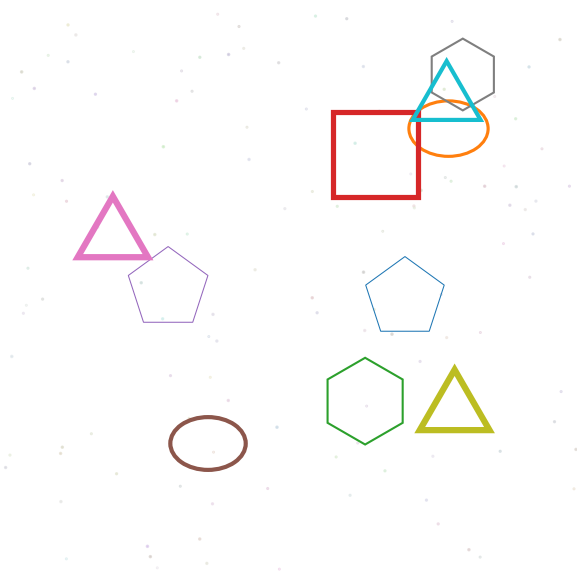[{"shape": "pentagon", "thickness": 0.5, "radius": 0.36, "center": [0.701, 0.483]}, {"shape": "oval", "thickness": 1.5, "radius": 0.34, "center": [0.777, 0.776]}, {"shape": "hexagon", "thickness": 1, "radius": 0.38, "center": [0.632, 0.305]}, {"shape": "square", "thickness": 2.5, "radius": 0.37, "center": [0.65, 0.731]}, {"shape": "pentagon", "thickness": 0.5, "radius": 0.36, "center": [0.291, 0.5]}, {"shape": "oval", "thickness": 2, "radius": 0.33, "center": [0.36, 0.231]}, {"shape": "triangle", "thickness": 3, "radius": 0.35, "center": [0.195, 0.589]}, {"shape": "hexagon", "thickness": 1, "radius": 0.31, "center": [0.801, 0.87]}, {"shape": "triangle", "thickness": 3, "radius": 0.35, "center": [0.787, 0.289]}, {"shape": "triangle", "thickness": 2, "radius": 0.34, "center": [0.773, 0.825]}]